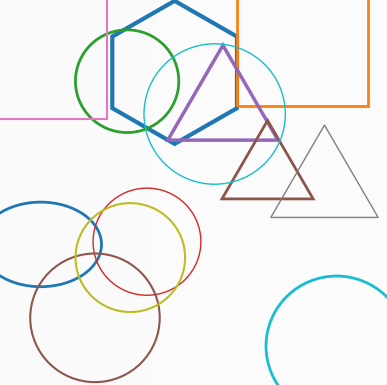[{"shape": "oval", "thickness": 2, "radius": 0.78, "center": [0.105, 0.365]}, {"shape": "hexagon", "thickness": 3, "radius": 0.93, "center": [0.451, 0.812]}, {"shape": "square", "thickness": 2, "radius": 0.85, "center": [0.782, 0.895]}, {"shape": "circle", "thickness": 2, "radius": 0.67, "center": [0.328, 0.789]}, {"shape": "circle", "thickness": 1, "radius": 0.7, "center": [0.379, 0.372]}, {"shape": "triangle", "thickness": 2.5, "radius": 0.82, "center": [0.575, 0.718]}, {"shape": "circle", "thickness": 1.5, "radius": 0.84, "center": [0.245, 0.175]}, {"shape": "triangle", "thickness": 2, "radius": 0.68, "center": [0.69, 0.551]}, {"shape": "square", "thickness": 1.5, "radius": 0.79, "center": [0.119, 0.85]}, {"shape": "triangle", "thickness": 1, "radius": 0.8, "center": [0.837, 0.515]}, {"shape": "circle", "thickness": 1.5, "radius": 0.71, "center": [0.336, 0.331]}, {"shape": "circle", "thickness": 2, "radius": 0.91, "center": [0.869, 0.101]}, {"shape": "circle", "thickness": 1, "radius": 0.91, "center": [0.554, 0.704]}]